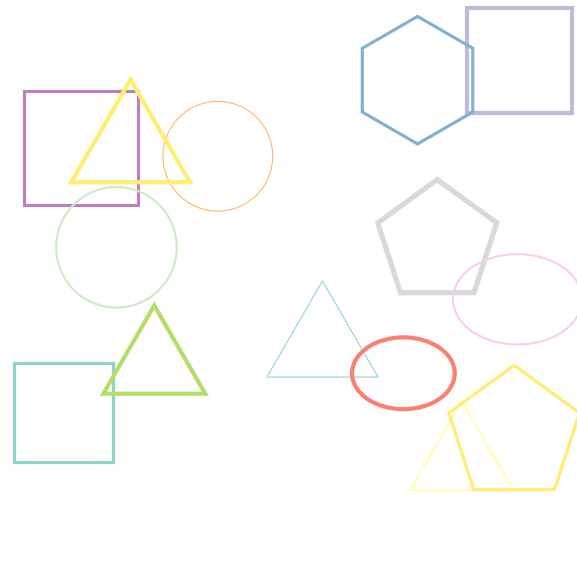[{"shape": "triangle", "thickness": 0.5, "radius": 0.56, "center": [0.558, 0.402]}, {"shape": "square", "thickness": 1.5, "radius": 0.43, "center": [0.11, 0.285]}, {"shape": "triangle", "thickness": 1, "radius": 0.51, "center": [0.8, 0.202]}, {"shape": "square", "thickness": 2, "radius": 0.45, "center": [0.9, 0.895]}, {"shape": "oval", "thickness": 2, "radius": 0.44, "center": [0.698, 0.353]}, {"shape": "hexagon", "thickness": 1.5, "radius": 0.55, "center": [0.723, 0.86]}, {"shape": "circle", "thickness": 0.5, "radius": 0.48, "center": [0.377, 0.729]}, {"shape": "triangle", "thickness": 2, "radius": 0.51, "center": [0.267, 0.368]}, {"shape": "oval", "thickness": 1, "radius": 0.56, "center": [0.896, 0.481]}, {"shape": "pentagon", "thickness": 2.5, "radius": 0.54, "center": [0.757, 0.58]}, {"shape": "square", "thickness": 1.5, "radius": 0.49, "center": [0.141, 0.743]}, {"shape": "circle", "thickness": 1, "radius": 0.52, "center": [0.202, 0.571]}, {"shape": "triangle", "thickness": 2, "radius": 0.59, "center": [0.226, 0.743]}, {"shape": "pentagon", "thickness": 1.5, "radius": 0.6, "center": [0.89, 0.247]}]